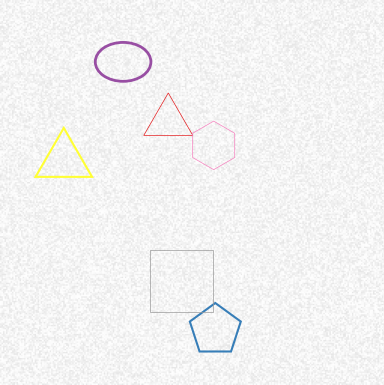[{"shape": "triangle", "thickness": 0.5, "radius": 0.37, "center": [0.437, 0.685]}, {"shape": "pentagon", "thickness": 1.5, "radius": 0.35, "center": [0.559, 0.143]}, {"shape": "oval", "thickness": 2, "radius": 0.36, "center": [0.32, 0.839]}, {"shape": "triangle", "thickness": 1.5, "radius": 0.42, "center": [0.166, 0.583]}, {"shape": "hexagon", "thickness": 0.5, "radius": 0.32, "center": [0.555, 0.622]}, {"shape": "square", "thickness": 0.5, "radius": 0.41, "center": [0.471, 0.27]}]